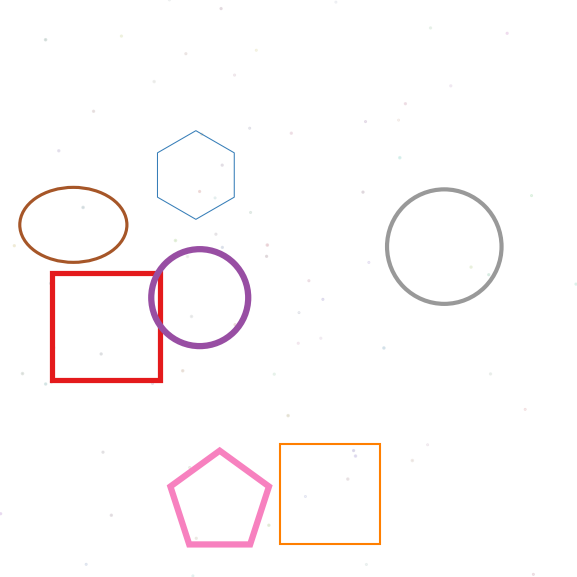[{"shape": "square", "thickness": 2.5, "radius": 0.47, "center": [0.183, 0.434]}, {"shape": "hexagon", "thickness": 0.5, "radius": 0.38, "center": [0.339, 0.696]}, {"shape": "circle", "thickness": 3, "radius": 0.42, "center": [0.346, 0.484]}, {"shape": "square", "thickness": 1, "radius": 0.43, "center": [0.571, 0.144]}, {"shape": "oval", "thickness": 1.5, "radius": 0.46, "center": [0.127, 0.61]}, {"shape": "pentagon", "thickness": 3, "radius": 0.45, "center": [0.38, 0.129]}, {"shape": "circle", "thickness": 2, "radius": 0.5, "center": [0.769, 0.572]}]